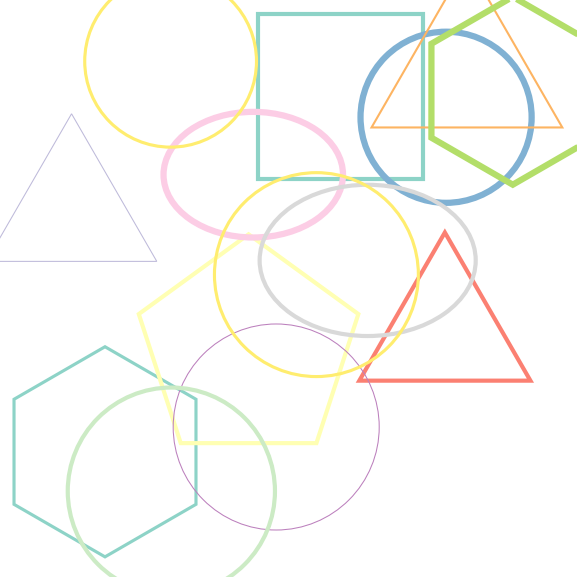[{"shape": "hexagon", "thickness": 1.5, "radius": 0.91, "center": [0.182, 0.217]}, {"shape": "square", "thickness": 2, "radius": 0.71, "center": [0.589, 0.831]}, {"shape": "pentagon", "thickness": 2, "radius": 1.0, "center": [0.43, 0.394]}, {"shape": "triangle", "thickness": 0.5, "radius": 0.85, "center": [0.124, 0.632]}, {"shape": "triangle", "thickness": 2, "radius": 0.86, "center": [0.77, 0.426]}, {"shape": "circle", "thickness": 3, "radius": 0.74, "center": [0.772, 0.796]}, {"shape": "triangle", "thickness": 1, "radius": 0.95, "center": [0.809, 0.874]}, {"shape": "hexagon", "thickness": 3, "radius": 0.81, "center": [0.888, 0.842]}, {"shape": "oval", "thickness": 3, "radius": 0.78, "center": [0.439, 0.697]}, {"shape": "oval", "thickness": 2, "radius": 0.94, "center": [0.637, 0.548]}, {"shape": "circle", "thickness": 0.5, "radius": 0.89, "center": [0.478, 0.26]}, {"shape": "circle", "thickness": 2, "radius": 0.9, "center": [0.297, 0.149]}, {"shape": "circle", "thickness": 1.5, "radius": 0.88, "center": [0.548, 0.524]}, {"shape": "circle", "thickness": 1.5, "radius": 0.74, "center": [0.295, 0.893]}]